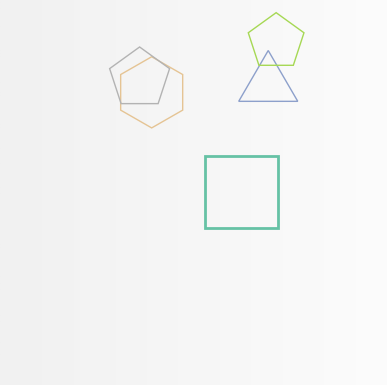[{"shape": "square", "thickness": 2, "radius": 0.47, "center": [0.624, 0.502]}, {"shape": "triangle", "thickness": 1, "radius": 0.44, "center": [0.692, 0.781]}, {"shape": "pentagon", "thickness": 1, "radius": 0.38, "center": [0.713, 0.892]}, {"shape": "hexagon", "thickness": 1, "radius": 0.46, "center": [0.391, 0.76]}, {"shape": "pentagon", "thickness": 1, "radius": 0.41, "center": [0.36, 0.797]}]